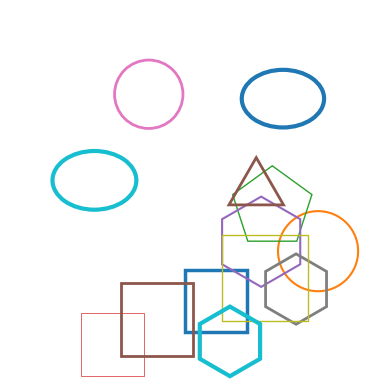[{"shape": "square", "thickness": 2.5, "radius": 0.4, "center": [0.56, 0.218]}, {"shape": "oval", "thickness": 3, "radius": 0.53, "center": [0.735, 0.744]}, {"shape": "circle", "thickness": 1.5, "radius": 0.52, "center": [0.826, 0.348]}, {"shape": "pentagon", "thickness": 1, "radius": 0.54, "center": [0.707, 0.461]}, {"shape": "square", "thickness": 0.5, "radius": 0.41, "center": [0.292, 0.105]}, {"shape": "hexagon", "thickness": 1.5, "radius": 0.59, "center": [0.678, 0.372]}, {"shape": "square", "thickness": 2, "radius": 0.47, "center": [0.408, 0.17]}, {"shape": "triangle", "thickness": 2, "radius": 0.41, "center": [0.666, 0.509]}, {"shape": "circle", "thickness": 2, "radius": 0.44, "center": [0.386, 0.755]}, {"shape": "hexagon", "thickness": 2, "radius": 0.46, "center": [0.769, 0.249]}, {"shape": "square", "thickness": 1, "radius": 0.56, "center": [0.689, 0.278]}, {"shape": "oval", "thickness": 3, "radius": 0.54, "center": [0.245, 0.532]}, {"shape": "hexagon", "thickness": 3, "radius": 0.45, "center": [0.597, 0.113]}]